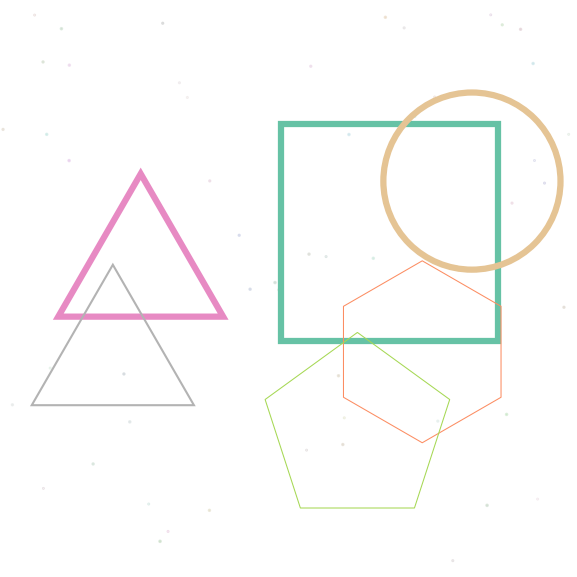[{"shape": "square", "thickness": 3, "radius": 0.94, "center": [0.674, 0.596]}, {"shape": "hexagon", "thickness": 0.5, "radius": 0.79, "center": [0.731, 0.39]}, {"shape": "triangle", "thickness": 3, "radius": 0.82, "center": [0.244, 0.533]}, {"shape": "pentagon", "thickness": 0.5, "radius": 0.84, "center": [0.619, 0.255]}, {"shape": "circle", "thickness": 3, "radius": 0.77, "center": [0.817, 0.686]}, {"shape": "triangle", "thickness": 1, "radius": 0.81, "center": [0.195, 0.379]}]